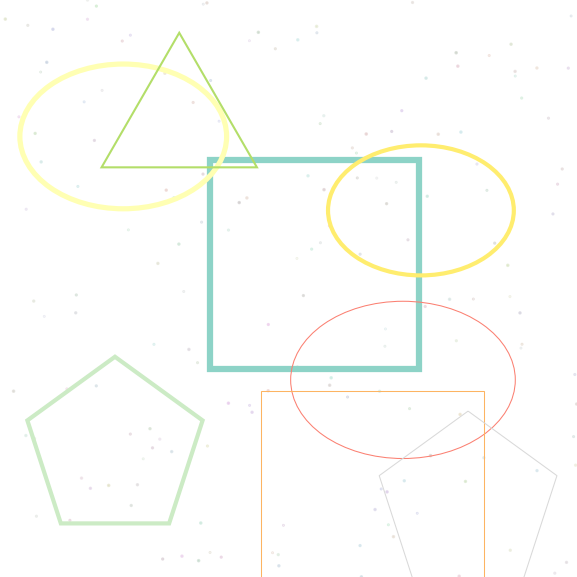[{"shape": "square", "thickness": 3, "radius": 0.91, "center": [0.545, 0.541]}, {"shape": "oval", "thickness": 2.5, "radius": 0.9, "center": [0.213, 0.763]}, {"shape": "oval", "thickness": 0.5, "radius": 0.97, "center": [0.698, 0.341]}, {"shape": "square", "thickness": 0.5, "radius": 0.97, "center": [0.645, 0.129]}, {"shape": "triangle", "thickness": 1, "radius": 0.78, "center": [0.31, 0.787]}, {"shape": "pentagon", "thickness": 0.5, "radius": 0.81, "center": [0.811, 0.125]}, {"shape": "pentagon", "thickness": 2, "radius": 0.8, "center": [0.199, 0.222]}, {"shape": "oval", "thickness": 2, "radius": 0.8, "center": [0.729, 0.635]}]